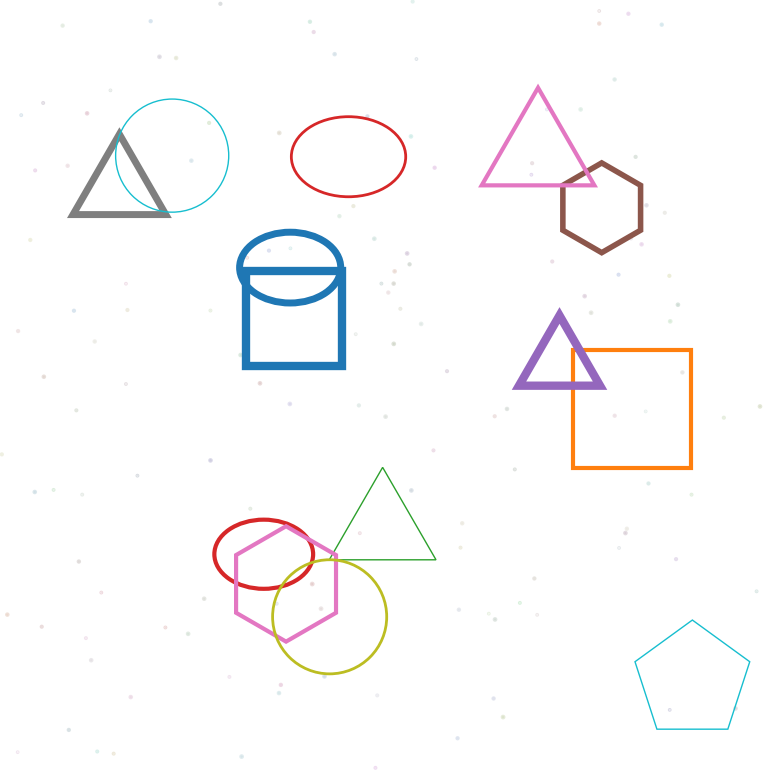[{"shape": "oval", "thickness": 2.5, "radius": 0.33, "center": [0.377, 0.652]}, {"shape": "square", "thickness": 3, "radius": 0.31, "center": [0.382, 0.586]}, {"shape": "square", "thickness": 1.5, "radius": 0.38, "center": [0.82, 0.469]}, {"shape": "triangle", "thickness": 0.5, "radius": 0.4, "center": [0.497, 0.313]}, {"shape": "oval", "thickness": 1, "radius": 0.37, "center": [0.453, 0.796]}, {"shape": "oval", "thickness": 1.5, "radius": 0.32, "center": [0.343, 0.28]}, {"shape": "triangle", "thickness": 3, "radius": 0.3, "center": [0.727, 0.53]}, {"shape": "hexagon", "thickness": 2, "radius": 0.29, "center": [0.781, 0.73]}, {"shape": "triangle", "thickness": 1.5, "radius": 0.42, "center": [0.699, 0.802]}, {"shape": "hexagon", "thickness": 1.5, "radius": 0.37, "center": [0.371, 0.242]}, {"shape": "triangle", "thickness": 2.5, "radius": 0.35, "center": [0.155, 0.756]}, {"shape": "circle", "thickness": 1, "radius": 0.37, "center": [0.428, 0.199]}, {"shape": "pentagon", "thickness": 0.5, "radius": 0.39, "center": [0.899, 0.116]}, {"shape": "circle", "thickness": 0.5, "radius": 0.37, "center": [0.224, 0.798]}]